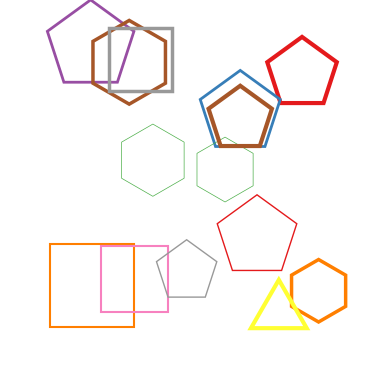[{"shape": "pentagon", "thickness": 1, "radius": 0.54, "center": [0.668, 0.385]}, {"shape": "pentagon", "thickness": 3, "radius": 0.47, "center": [0.785, 0.809]}, {"shape": "pentagon", "thickness": 2, "radius": 0.55, "center": [0.624, 0.708]}, {"shape": "hexagon", "thickness": 0.5, "radius": 0.47, "center": [0.397, 0.584]}, {"shape": "hexagon", "thickness": 0.5, "radius": 0.42, "center": [0.585, 0.56]}, {"shape": "pentagon", "thickness": 2, "radius": 0.59, "center": [0.235, 0.882]}, {"shape": "hexagon", "thickness": 2.5, "radius": 0.41, "center": [0.828, 0.245]}, {"shape": "square", "thickness": 1.5, "radius": 0.54, "center": [0.239, 0.258]}, {"shape": "triangle", "thickness": 3, "radius": 0.42, "center": [0.724, 0.189]}, {"shape": "pentagon", "thickness": 3, "radius": 0.43, "center": [0.624, 0.691]}, {"shape": "hexagon", "thickness": 2.5, "radius": 0.54, "center": [0.336, 0.838]}, {"shape": "square", "thickness": 1.5, "radius": 0.43, "center": [0.349, 0.276]}, {"shape": "square", "thickness": 2.5, "radius": 0.41, "center": [0.364, 0.845]}, {"shape": "pentagon", "thickness": 1, "radius": 0.41, "center": [0.485, 0.295]}]